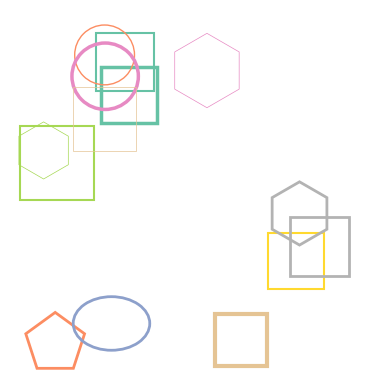[{"shape": "square", "thickness": 2.5, "radius": 0.36, "center": [0.336, 0.753]}, {"shape": "square", "thickness": 1.5, "radius": 0.38, "center": [0.324, 0.839]}, {"shape": "circle", "thickness": 1, "radius": 0.39, "center": [0.272, 0.857]}, {"shape": "pentagon", "thickness": 2, "radius": 0.4, "center": [0.143, 0.108]}, {"shape": "oval", "thickness": 2, "radius": 0.5, "center": [0.29, 0.16]}, {"shape": "hexagon", "thickness": 0.5, "radius": 0.48, "center": [0.538, 0.817]}, {"shape": "circle", "thickness": 2.5, "radius": 0.43, "center": [0.273, 0.802]}, {"shape": "square", "thickness": 1.5, "radius": 0.48, "center": [0.148, 0.578]}, {"shape": "hexagon", "thickness": 0.5, "radius": 0.37, "center": [0.113, 0.609]}, {"shape": "square", "thickness": 1.5, "radius": 0.36, "center": [0.768, 0.321]}, {"shape": "square", "thickness": 3, "radius": 0.34, "center": [0.625, 0.117]}, {"shape": "square", "thickness": 0.5, "radius": 0.41, "center": [0.272, 0.69]}, {"shape": "square", "thickness": 2, "radius": 0.39, "center": [0.83, 0.359]}, {"shape": "hexagon", "thickness": 2, "radius": 0.41, "center": [0.778, 0.446]}]